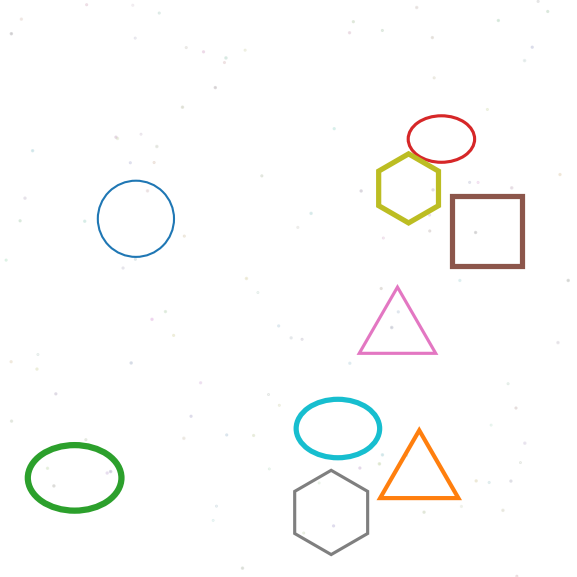[{"shape": "circle", "thickness": 1, "radius": 0.33, "center": [0.235, 0.62]}, {"shape": "triangle", "thickness": 2, "radius": 0.39, "center": [0.726, 0.176]}, {"shape": "oval", "thickness": 3, "radius": 0.41, "center": [0.129, 0.172]}, {"shape": "oval", "thickness": 1.5, "radius": 0.29, "center": [0.764, 0.758]}, {"shape": "square", "thickness": 2.5, "radius": 0.3, "center": [0.843, 0.599]}, {"shape": "triangle", "thickness": 1.5, "radius": 0.38, "center": [0.688, 0.426]}, {"shape": "hexagon", "thickness": 1.5, "radius": 0.36, "center": [0.573, 0.112]}, {"shape": "hexagon", "thickness": 2.5, "radius": 0.3, "center": [0.707, 0.673]}, {"shape": "oval", "thickness": 2.5, "radius": 0.36, "center": [0.585, 0.257]}]